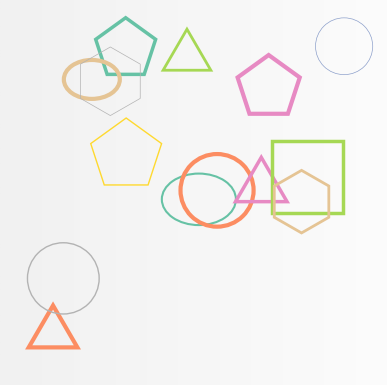[{"shape": "oval", "thickness": 1.5, "radius": 0.48, "center": [0.513, 0.482]}, {"shape": "pentagon", "thickness": 2.5, "radius": 0.41, "center": [0.324, 0.873]}, {"shape": "circle", "thickness": 3, "radius": 0.47, "center": [0.56, 0.506]}, {"shape": "triangle", "thickness": 3, "radius": 0.36, "center": [0.137, 0.134]}, {"shape": "circle", "thickness": 0.5, "radius": 0.37, "center": [0.888, 0.88]}, {"shape": "pentagon", "thickness": 3, "radius": 0.42, "center": [0.693, 0.773]}, {"shape": "triangle", "thickness": 2.5, "radius": 0.38, "center": [0.674, 0.515]}, {"shape": "square", "thickness": 2.5, "radius": 0.46, "center": [0.794, 0.54]}, {"shape": "triangle", "thickness": 2, "radius": 0.36, "center": [0.483, 0.853]}, {"shape": "pentagon", "thickness": 1, "radius": 0.48, "center": [0.326, 0.597]}, {"shape": "oval", "thickness": 3, "radius": 0.36, "center": [0.237, 0.794]}, {"shape": "hexagon", "thickness": 2, "radius": 0.41, "center": [0.778, 0.476]}, {"shape": "circle", "thickness": 1, "radius": 0.46, "center": [0.163, 0.277]}, {"shape": "hexagon", "thickness": 0.5, "radius": 0.45, "center": [0.285, 0.789]}]